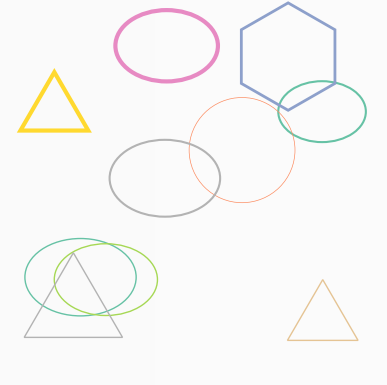[{"shape": "oval", "thickness": 1.5, "radius": 0.57, "center": [0.831, 0.71]}, {"shape": "oval", "thickness": 1, "radius": 0.72, "center": [0.208, 0.28]}, {"shape": "circle", "thickness": 0.5, "radius": 0.68, "center": [0.625, 0.61]}, {"shape": "hexagon", "thickness": 2, "radius": 0.7, "center": [0.744, 0.853]}, {"shape": "oval", "thickness": 3, "radius": 0.66, "center": [0.43, 0.881]}, {"shape": "oval", "thickness": 1, "radius": 0.67, "center": [0.273, 0.274]}, {"shape": "triangle", "thickness": 3, "radius": 0.51, "center": [0.14, 0.711]}, {"shape": "triangle", "thickness": 1, "radius": 0.53, "center": [0.833, 0.168]}, {"shape": "oval", "thickness": 1.5, "radius": 0.71, "center": [0.425, 0.537]}, {"shape": "triangle", "thickness": 1, "radius": 0.73, "center": [0.189, 0.197]}]